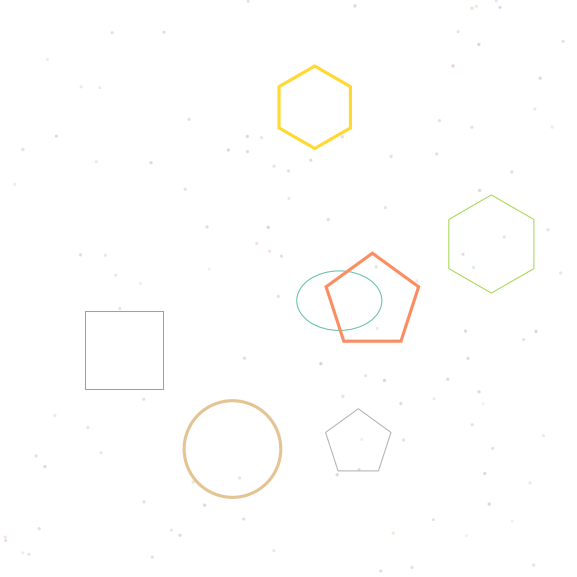[{"shape": "oval", "thickness": 0.5, "radius": 0.37, "center": [0.588, 0.478]}, {"shape": "pentagon", "thickness": 1.5, "radius": 0.42, "center": [0.645, 0.476]}, {"shape": "square", "thickness": 0.5, "radius": 0.34, "center": [0.214, 0.392]}, {"shape": "hexagon", "thickness": 0.5, "radius": 0.43, "center": [0.851, 0.577]}, {"shape": "hexagon", "thickness": 1.5, "radius": 0.36, "center": [0.545, 0.813]}, {"shape": "circle", "thickness": 1.5, "radius": 0.42, "center": [0.403, 0.222]}, {"shape": "pentagon", "thickness": 0.5, "radius": 0.3, "center": [0.62, 0.232]}]